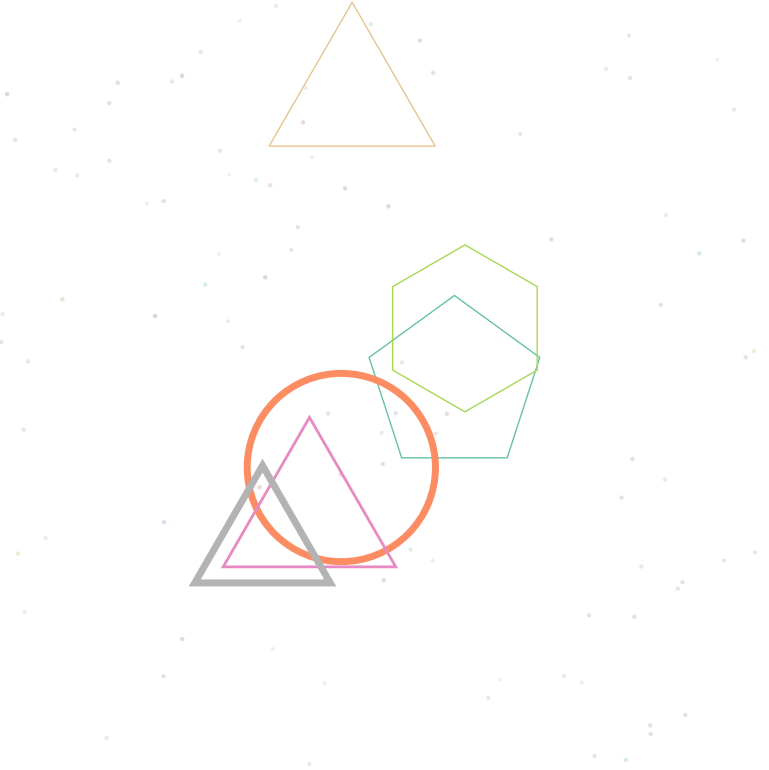[{"shape": "pentagon", "thickness": 0.5, "radius": 0.58, "center": [0.59, 0.5]}, {"shape": "circle", "thickness": 2.5, "radius": 0.61, "center": [0.443, 0.393]}, {"shape": "triangle", "thickness": 1, "radius": 0.65, "center": [0.402, 0.329]}, {"shape": "hexagon", "thickness": 0.5, "radius": 0.54, "center": [0.604, 0.574]}, {"shape": "triangle", "thickness": 0.5, "radius": 0.62, "center": [0.457, 0.872]}, {"shape": "triangle", "thickness": 2.5, "radius": 0.51, "center": [0.341, 0.294]}]